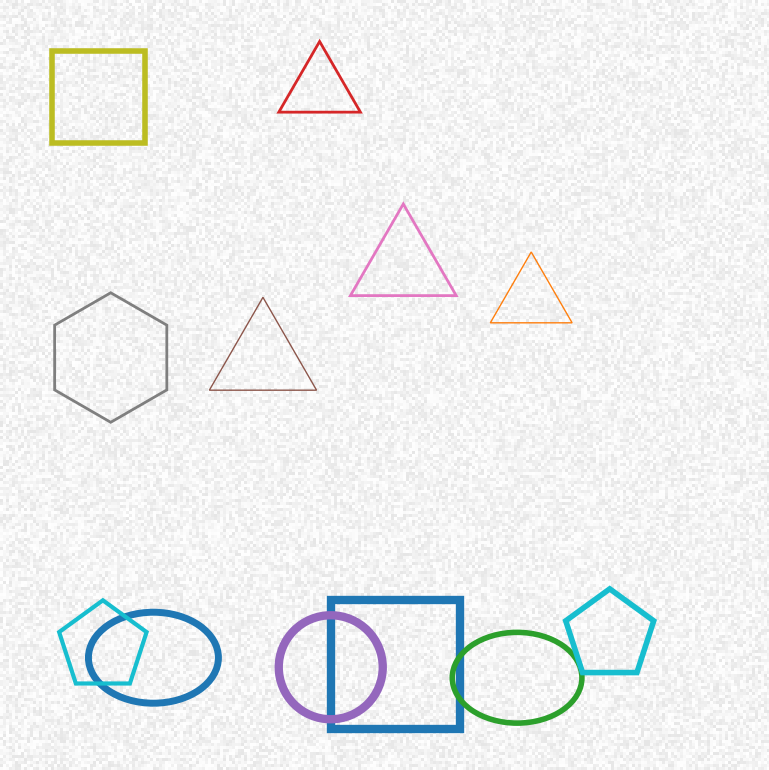[{"shape": "oval", "thickness": 2.5, "radius": 0.42, "center": [0.199, 0.146]}, {"shape": "square", "thickness": 3, "radius": 0.42, "center": [0.514, 0.137]}, {"shape": "triangle", "thickness": 0.5, "radius": 0.31, "center": [0.69, 0.611]}, {"shape": "oval", "thickness": 2, "radius": 0.42, "center": [0.672, 0.12]}, {"shape": "triangle", "thickness": 1, "radius": 0.31, "center": [0.415, 0.885]}, {"shape": "circle", "thickness": 3, "radius": 0.34, "center": [0.43, 0.133]}, {"shape": "triangle", "thickness": 0.5, "radius": 0.4, "center": [0.341, 0.533]}, {"shape": "triangle", "thickness": 1, "radius": 0.4, "center": [0.524, 0.656]}, {"shape": "hexagon", "thickness": 1, "radius": 0.42, "center": [0.144, 0.536]}, {"shape": "square", "thickness": 2, "radius": 0.3, "center": [0.127, 0.874]}, {"shape": "pentagon", "thickness": 1.5, "radius": 0.3, "center": [0.134, 0.161]}, {"shape": "pentagon", "thickness": 2, "radius": 0.3, "center": [0.792, 0.175]}]